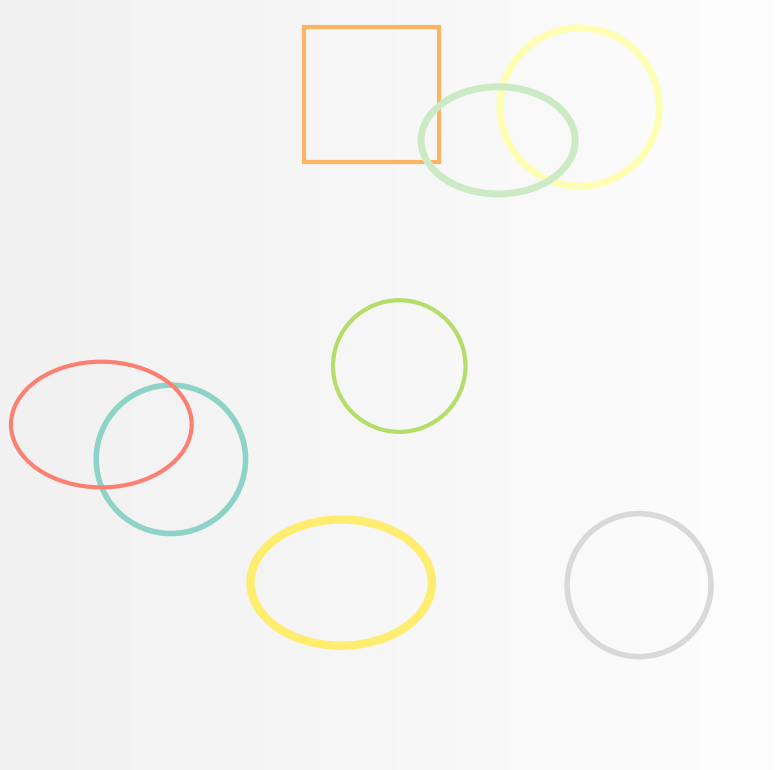[{"shape": "circle", "thickness": 2, "radius": 0.48, "center": [0.22, 0.403]}, {"shape": "circle", "thickness": 2.5, "radius": 0.51, "center": [0.748, 0.861]}, {"shape": "oval", "thickness": 1.5, "radius": 0.58, "center": [0.131, 0.449]}, {"shape": "square", "thickness": 1.5, "radius": 0.44, "center": [0.479, 0.878]}, {"shape": "circle", "thickness": 1.5, "radius": 0.43, "center": [0.515, 0.525]}, {"shape": "circle", "thickness": 2, "radius": 0.46, "center": [0.825, 0.24]}, {"shape": "oval", "thickness": 2.5, "radius": 0.5, "center": [0.643, 0.818]}, {"shape": "oval", "thickness": 3, "radius": 0.59, "center": [0.44, 0.243]}]